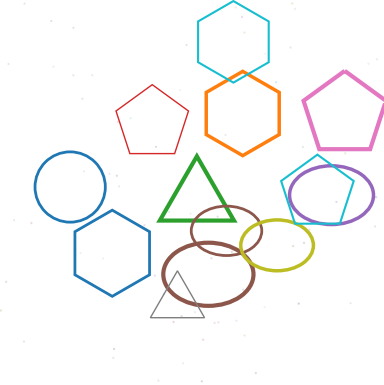[{"shape": "hexagon", "thickness": 2, "radius": 0.56, "center": [0.292, 0.342]}, {"shape": "circle", "thickness": 2, "radius": 0.46, "center": [0.182, 0.514]}, {"shape": "hexagon", "thickness": 2.5, "radius": 0.55, "center": [0.63, 0.705]}, {"shape": "triangle", "thickness": 3, "radius": 0.56, "center": [0.511, 0.483]}, {"shape": "pentagon", "thickness": 1, "radius": 0.49, "center": [0.395, 0.681]}, {"shape": "oval", "thickness": 2.5, "radius": 0.55, "center": [0.861, 0.493]}, {"shape": "oval", "thickness": 2, "radius": 0.46, "center": [0.588, 0.4]}, {"shape": "oval", "thickness": 3, "radius": 0.59, "center": [0.541, 0.288]}, {"shape": "pentagon", "thickness": 3, "radius": 0.56, "center": [0.895, 0.703]}, {"shape": "triangle", "thickness": 1, "radius": 0.41, "center": [0.461, 0.215]}, {"shape": "oval", "thickness": 2.5, "radius": 0.47, "center": [0.72, 0.363]}, {"shape": "hexagon", "thickness": 1.5, "radius": 0.53, "center": [0.606, 0.891]}, {"shape": "pentagon", "thickness": 1.5, "radius": 0.5, "center": [0.824, 0.499]}]